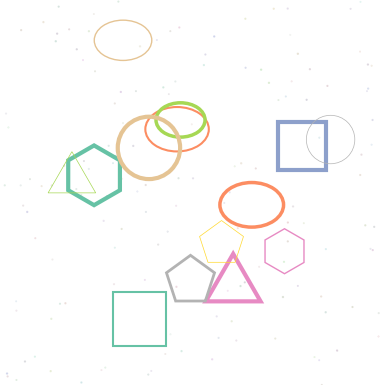[{"shape": "square", "thickness": 1.5, "radius": 0.35, "center": [0.362, 0.171]}, {"shape": "hexagon", "thickness": 3, "radius": 0.39, "center": [0.244, 0.545]}, {"shape": "oval", "thickness": 2.5, "radius": 0.41, "center": [0.654, 0.468]}, {"shape": "oval", "thickness": 1.5, "radius": 0.41, "center": [0.46, 0.664]}, {"shape": "square", "thickness": 3, "radius": 0.31, "center": [0.784, 0.621]}, {"shape": "triangle", "thickness": 3, "radius": 0.41, "center": [0.606, 0.258]}, {"shape": "hexagon", "thickness": 1, "radius": 0.29, "center": [0.739, 0.347]}, {"shape": "triangle", "thickness": 0.5, "radius": 0.36, "center": [0.187, 0.535]}, {"shape": "oval", "thickness": 2.5, "radius": 0.32, "center": [0.469, 0.688]}, {"shape": "pentagon", "thickness": 0.5, "radius": 0.3, "center": [0.575, 0.367]}, {"shape": "oval", "thickness": 1, "radius": 0.37, "center": [0.32, 0.895]}, {"shape": "circle", "thickness": 3, "radius": 0.41, "center": [0.387, 0.616]}, {"shape": "circle", "thickness": 0.5, "radius": 0.31, "center": [0.859, 0.638]}, {"shape": "pentagon", "thickness": 2, "radius": 0.33, "center": [0.495, 0.271]}]